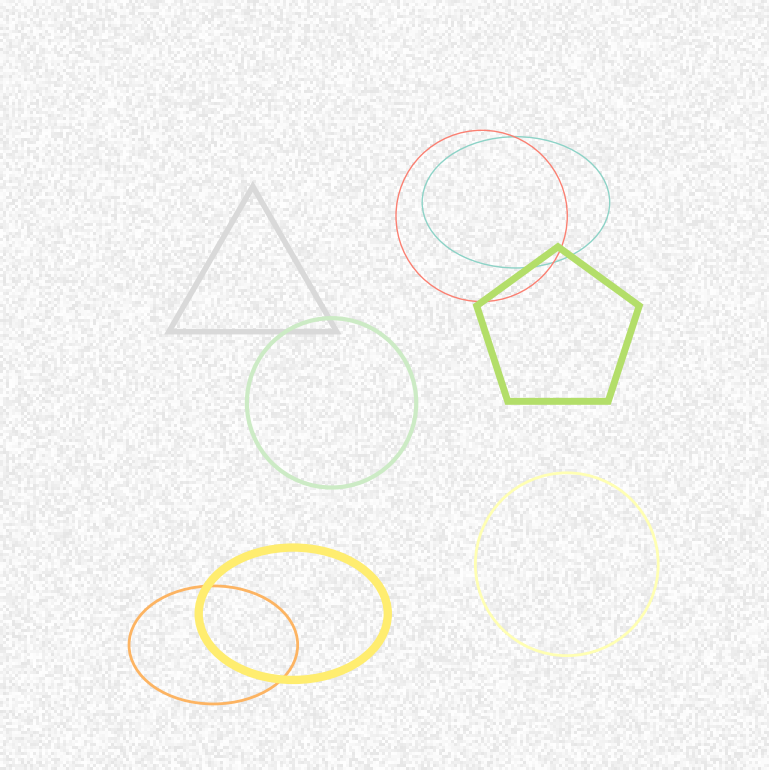[{"shape": "oval", "thickness": 0.5, "radius": 0.61, "center": [0.67, 0.737]}, {"shape": "circle", "thickness": 1, "radius": 0.59, "center": [0.736, 0.267]}, {"shape": "circle", "thickness": 0.5, "radius": 0.56, "center": [0.626, 0.72]}, {"shape": "oval", "thickness": 1, "radius": 0.55, "center": [0.277, 0.162]}, {"shape": "pentagon", "thickness": 2.5, "radius": 0.55, "center": [0.725, 0.569]}, {"shape": "triangle", "thickness": 2, "radius": 0.63, "center": [0.328, 0.632]}, {"shape": "circle", "thickness": 1.5, "radius": 0.55, "center": [0.431, 0.477]}, {"shape": "oval", "thickness": 3, "radius": 0.61, "center": [0.381, 0.203]}]